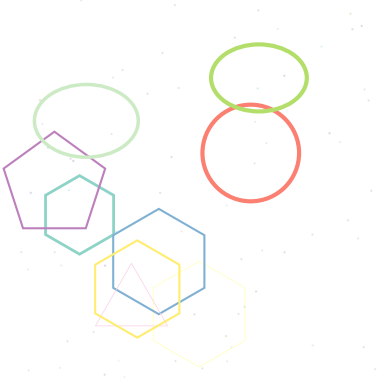[{"shape": "hexagon", "thickness": 2, "radius": 0.51, "center": [0.207, 0.442]}, {"shape": "hexagon", "thickness": 0.5, "radius": 0.69, "center": [0.517, 0.184]}, {"shape": "circle", "thickness": 3, "radius": 0.63, "center": [0.651, 0.603]}, {"shape": "hexagon", "thickness": 1.5, "radius": 0.68, "center": [0.412, 0.321]}, {"shape": "oval", "thickness": 3, "radius": 0.62, "center": [0.673, 0.798]}, {"shape": "triangle", "thickness": 0.5, "radius": 0.54, "center": [0.342, 0.208]}, {"shape": "pentagon", "thickness": 1.5, "radius": 0.69, "center": [0.141, 0.519]}, {"shape": "oval", "thickness": 2.5, "radius": 0.67, "center": [0.224, 0.686]}, {"shape": "hexagon", "thickness": 1.5, "radius": 0.63, "center": [0.357, 0.249]}]